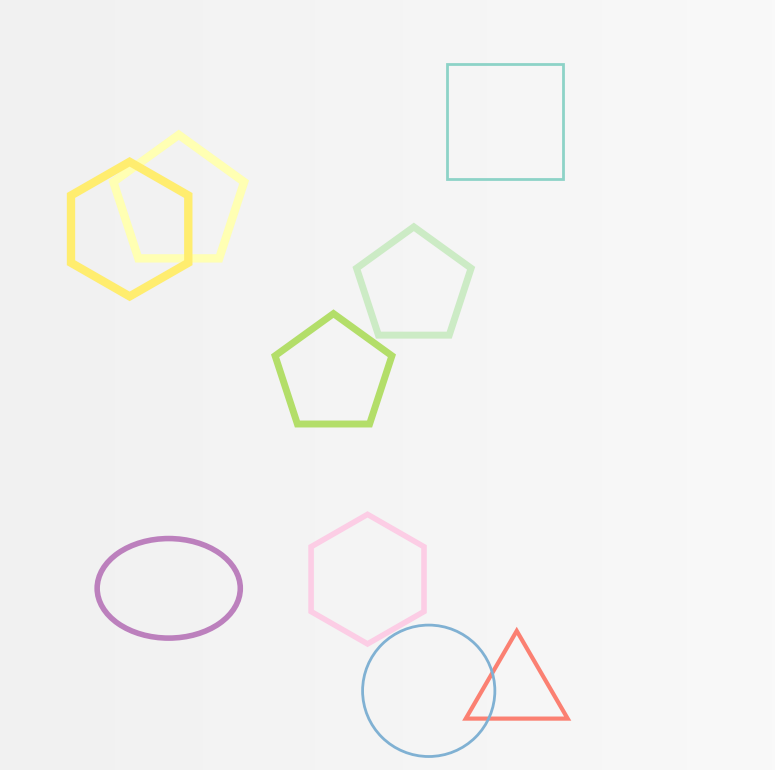[{"shape": "square", "thickness": 1, "radius": 0.37, "center": [0.652, 0.843]}, {"shape": "pentagon", "thickness": 3, "radius": 0.44, "center": [0.231, 0.736]}, {"shape": "triangle", "thickness": 1.5, "radius": 0.38, "center": [0.667, 0.105]}, {"shape": "circle", "thickness": 1, "radius": 0.43, "center": [0.553, 0.103]}, {"shape": "pentagon", "thickness": 2.5, "radius": 0.4, "center": [0.43, 0.513]}, {"shape": "hexagon", "thickness": 2, "radius": 0.42, "center": [0.474, 0.248]}, {"shape": "oval", "thickness": 2, "radius": 0.46, "center": [0.218, 0.236]}, {"shape": "pentagon", "thickness": 2.5, "radius": 0.39, "center": [0.534, 0.628]}, {"shape": "hexagon", "thickness": 3, "radius": 0.44, "center": [0.167, 0.702]}]